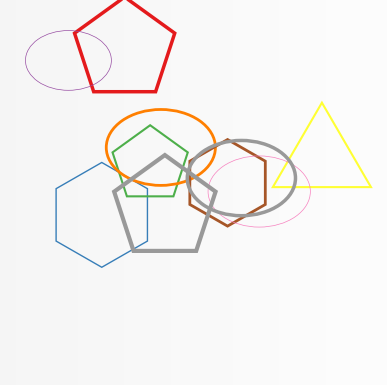[{"shape": "pentagon", "thickness": 2.5, "radius": 0.68, "center": [0.322, 0.872]}, {"shape": "hexagon", "thickness": 1, "radius": 0.68, "center": [0.263, 0.442]}, {"shape": "pentagon", "thickness": 1.5, "radius": 0.51, "center": [0.387, 0.573]}, {"shape": "oval", "thickness": 0.5, "radius": 0.55, "center": [0.177, 0.843]}, {"shape": "oval", "thickness": 2, "radius": 0.7, "center": [0.415, 0.617]}, {"shape": "triangle", "thickness": 1.5, "radius": 0.73, "center": [0.831, 0.587]}, {"shape": "hexagon", "thickness": 2, "radius": 0.56, "center": [0.587, 0.525]}, {"shape": "oval", "thickness": 0.5, "radius": 0.66, "center": [0.669, 0.503]}, {"shape": "pentagon", "thickness": 3, "radius": 0.69, "center": [0.425, 0.46]}, {"shape": "oval", "thickness": 2.5, "radius": 0.7, "center": [0.623, 0.537]}]